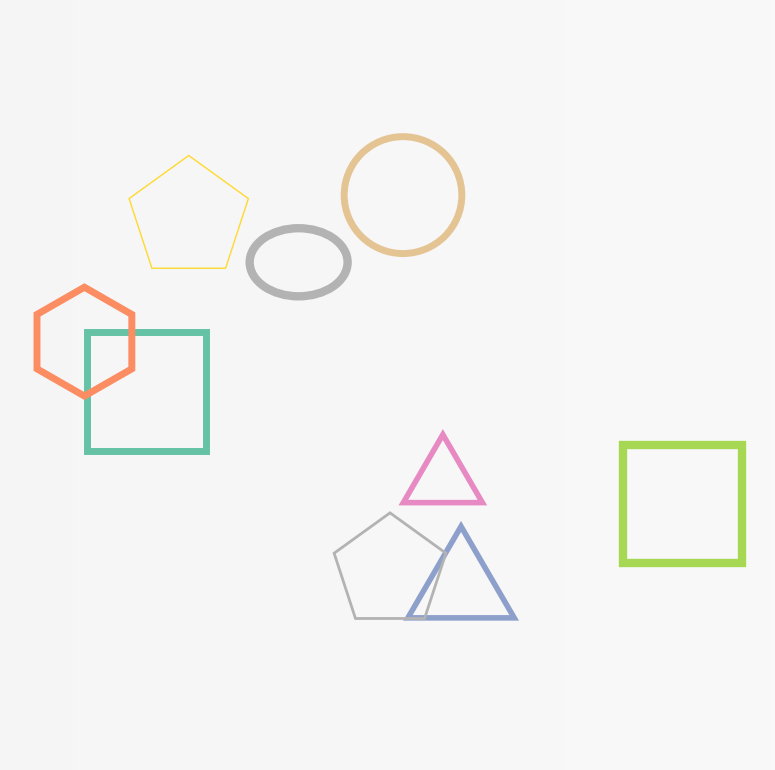[{"shape": "square", "thickness": 2.5, "radius": 0.39, "center": [0.189, 0.491]}, {"shape": "hexagon", "thickness": 2.5, "radius": 0.35, "center": [0.109, 0.556]}, {"shape": "triangle", "thickness": 2, "radius": 0.4, "center": [0.595, 0.237]}, {"shape": "triangle", "thickness": 2, "radius": 0.29, "center": [0.571, 0.377]}, {"shape": "square", "thickness": 3, "radius": 0.38, "center": [0.881, 0.345]}, {"shape": "pentagon", "thickness": 0.5, "radius": 0.4, "center": [0.244, 0.717]}, {"shape": "circle", "thickness": 2.5, "radius": 0.38, "center": [0.52, 0.747]}, {"shape": "oval", "thickness": 3, "radius": 0.32, "center": [0.385, 0.659]}, {"shape": "pentagon", "thickness": 1, "radius": 0.38, "center": [0.503, 0.258]}]